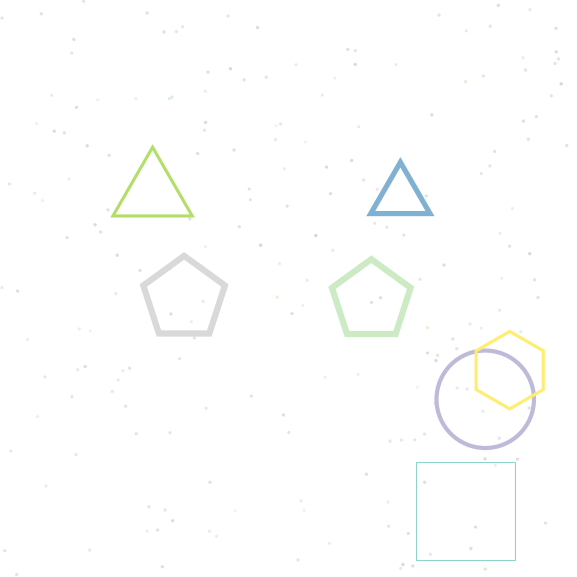[{"shape": "square", "thickness": 0.5, "radius": 0.43, "center": [0.806, 0.115]}, {"shape": "circle", "thickness": 2, "radius": 0.42, "center": [0.84, 0.308]}, {"shape": "triangle", "thickness": 2.5, "radius": 0.3, "center": [0.693, 0.659]}, {"shape": "triangle", "thickness": 1.5, "radius": 0.4, "center": [0.264, 0.665]}, {"shape": "pentagon", "thickness": 3, "radius": 0.37, "center": [0.319, 0.482]}, {"shape": "pentagon", "thickness": 3, "radius": 0.36, "center": [0.643, 0.479]}, {"shape": "hexagon", "thickness": 1.5, "radius": 0.34, "center": [0.883, 0.358]}]